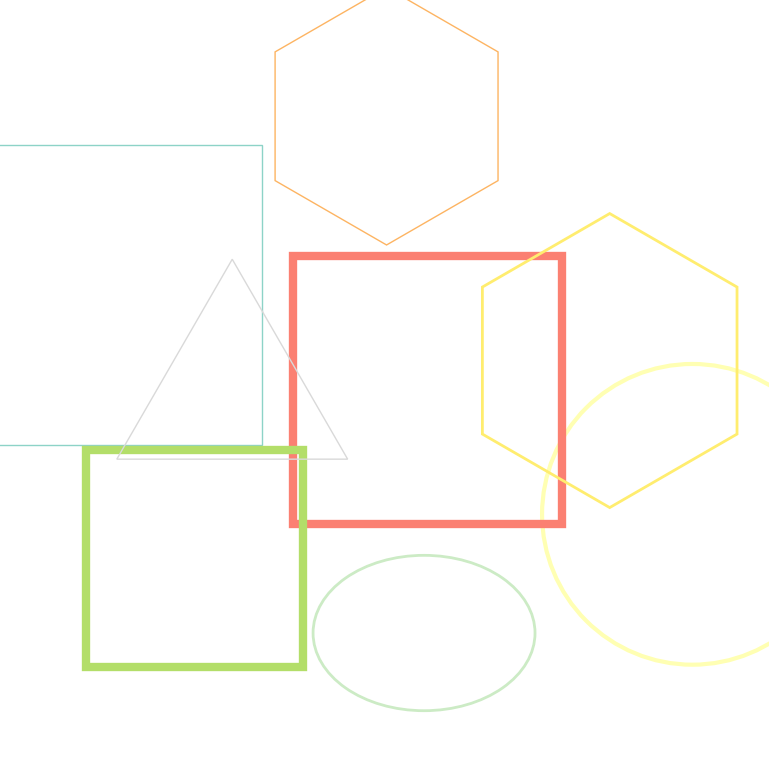[{"shape": "square", "thickness": 0.5, "radius": 0.97, "center": [0.146, 0.617]}, {"shape": "circle", "thickness": 1.5, "radius": 0.98, "center": [0.899, 0.332]}, {"shape": "square", "thickness": 3, "radius": 0.87, "center": [0.555, 0.494]}, {"shape": "hexagon", "thickness": 0.5, "radius": 0.84, "center": [0.502, 0.849]}, {"shape": "square", "thickness": 3, "radius": 0.7, "center": [0.253, 0.275]}, {"shape": "triangle", "thickness": 0.5, "radius": 0.87, "center": [0.302, 0.49]}, {"shape": "oval", "thickness": 1, "radius": 0.72, "center": [0.551, 0.178]}, {"shape": "hexagon", "thickness": 1, "radius": 0.95, "center": [0.792, 0.532]}]